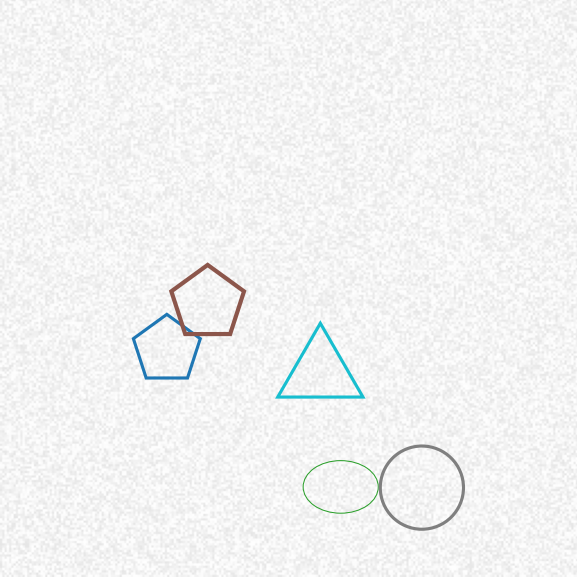[{"shape": "pentagon", "thickness": 1.5, "radius": 0.3, "center": [0.289, 0.394]}, {"shape": "oval", "thickness": 0.5, "radius": 0.33, "center": [0.59, 0.156]}, {"shape": "pentagon", "thickness": 2, "radius": 0.33, "center": [0.36, 0.474]}, {"shape": "circle", "thickness": 1.5, "radius": 0.36, "center": [0.731, 0.155]}, {"shape": "triangle", "thickness": 1.5, "radius": 0.43, "center": [0.555, 0.354]}]